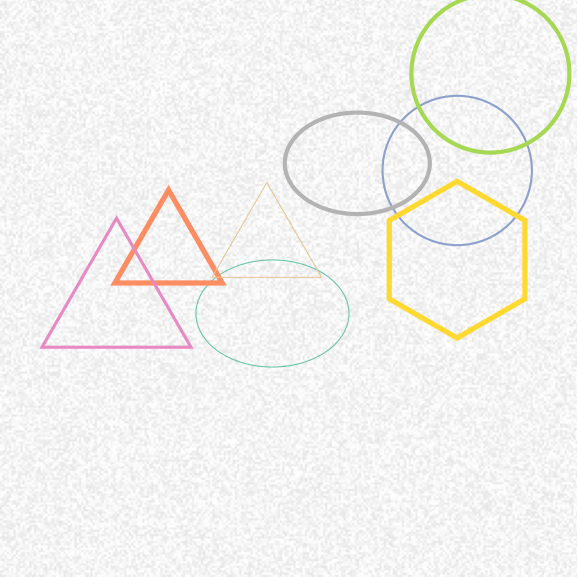[{"shape": "oval", "thickness": 0.5, "radius": 0.66, "center": [0.472, 0.456]}, {"shape": "triangle", "thickness": 2.5, "radius": 0.54, "center": [0.292, 0.563]}, {"shape": "circle", "thickness": 1, "radius": 0.65, "center": [0.792, 0.704]}, {"shape": "triangle", "thickness": 1.5, "radius": 0.74, "center": [0.202, 0.472]}, {"shape": "circle", "thickness": 2, "radius": 0.68, "center": [0.849, 0.872]}, {"shape": "hexagon", "thickness": 2.5, "radius": 0.68, "center": [0.792, 0.55]}, {"shape": "triangle", "thickness": 0.5, "radius": 0.55, "center": [0.462, 0.574]}, {"shape": "oval", "thickness": 2, "radius": 0.63, "center": [0.619, 0.716]}]